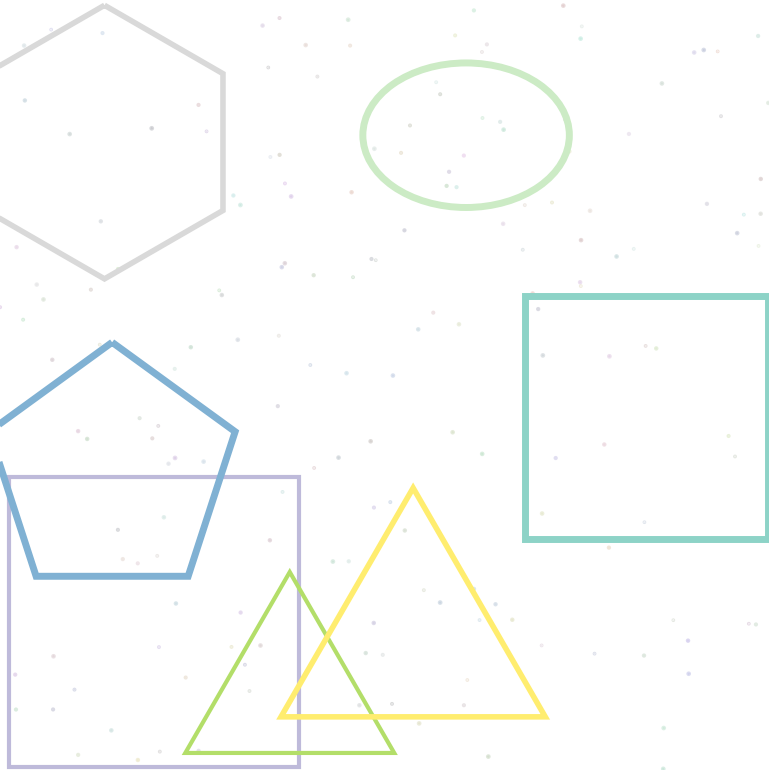[{"shape": "square", "thickness": 2.5, "radius": 0.79, "center": [0.84, 0.458]}, {"shape": "square", "thickness": 1.5, "radius": 0.94, "center": [0.2, 0.193]}, {"shape": "pentagon", "thickness": 2.5, "radius": 0.84, "center": [0.146, 0.387]}, {"shape": "triangle", "thickness": 1.5, "radius": 0.78, "center": [0.376, 0.1]}, {"shape": "hexagon", "thickness": 2, "radius": 0.89, "center": [0.136, 0.815]}, {"shape": "oval", "thickness": 2.5, "radius": 0.67, "center": [0.605, 0.824]}, {"shape": "triangle", "thickness": 2, "radius": 0.99, "center": [0.537, 0.168]}]